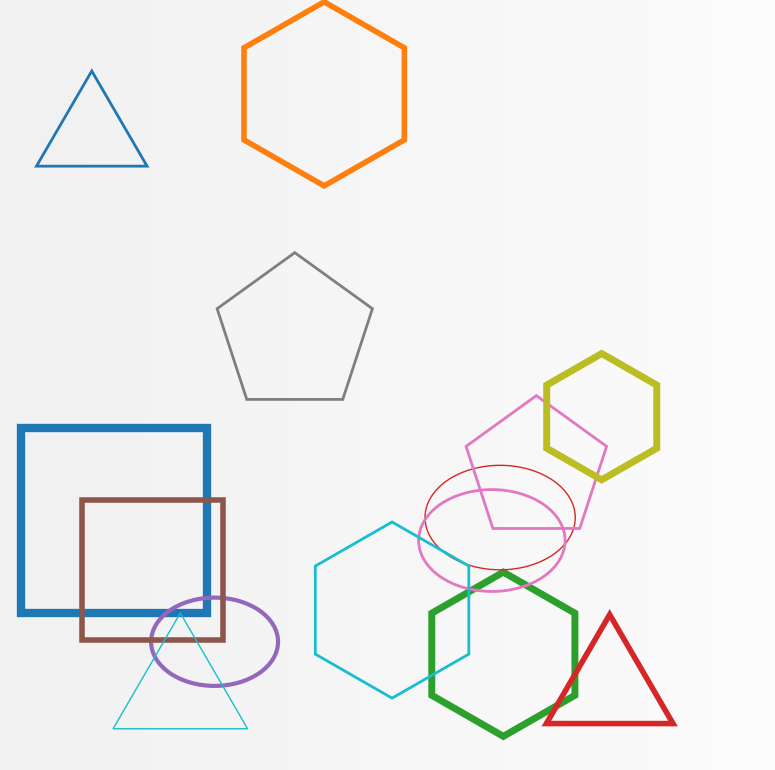[{"shape": "square", "thickness": 3, "radius": 0.6, "center": [0.148, 0.324]}, {"shape": "triangle", "thickness": 1, "radius": 0.41, "center": [0.118, 0.825]}, {"shape": "hexagon", "thickness": 2, "radius": 0.6, "center": [0.418, 0.878]}, {"shape": "hexagon", "thickness": 2.5, "radius": 0.53, "center": [0.649, 0.15]}, {"shape": "oval", "thickness": 0.5, "radius": 0.48, "center": [0.645, 0.328]}, {"shape": "triangle", "thickness": 2, "radius": 0.47, "center": [0.787, 0.107]}, {"shape": "oval", "thickness": 1.5, "radius": 0.41, "center": [0.277, 0.167]}, {"shape": "square", "thickness": 2, "radius": 0.45, "center": [0.197, 0.26]}, {"shape": "oval", "thickness": 1, "radius": 0.47, "center": [0.635, 0.298]}, {"shape": "pentagon", "thickness": 1, "radius": 0.48, "center": [0.692, 0.391]}, {"shape": "pentagon", "thickness": 1, "radius": 0.53, "center": [0.38, 0.567]}, {"shape": "hexagon", "thickness": 2.5, "radius": 0.41, "center": [0.776, 0.459]}, {"shape": "triangle", "thickness": 0.5, "radius": 0.5, "center": [0.233, 0.104]}, {"shape": "hexagon", "thickness": 1, "radius": 0.57, "center": [0.506, 0.208]}]